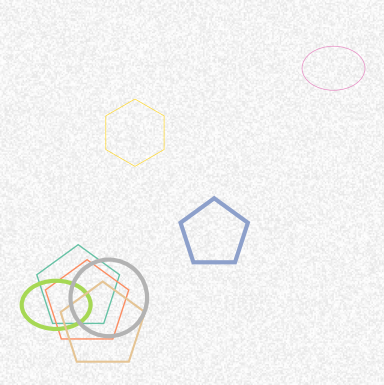[{"shape": "pentagon", "thickness": 1, "radius": 0.57, "center": [0.203, 0.251]}, {"shape": "pentagon", "thickness": 1, "radius": 0.57, "center": [0.226, 0.212]}, {"shape": "pentagon", "thickness": 3, "radius": 0.46, "center": [0.556, 0.393]}, {"shape": "oval", "thickness": 0.5, "radius": 0.41, "center": [0.866, 0.823]}, {"shape": "oval", "thickness": 3, "radius": 0.45, "center": [0.146, 0.208]}, {"shape": "hexagon", "thickness": 0.5, "radius": 0.44, "center": [0.351, 0.655]}, {"shape": "pentagon", "thickness": 1.5, "radius": 0.58, "center": [0.267, 0.154]}, {"shape": "circle", "thickness": 3, "radius": 0.5, "center": [0.283, 0.226]}]